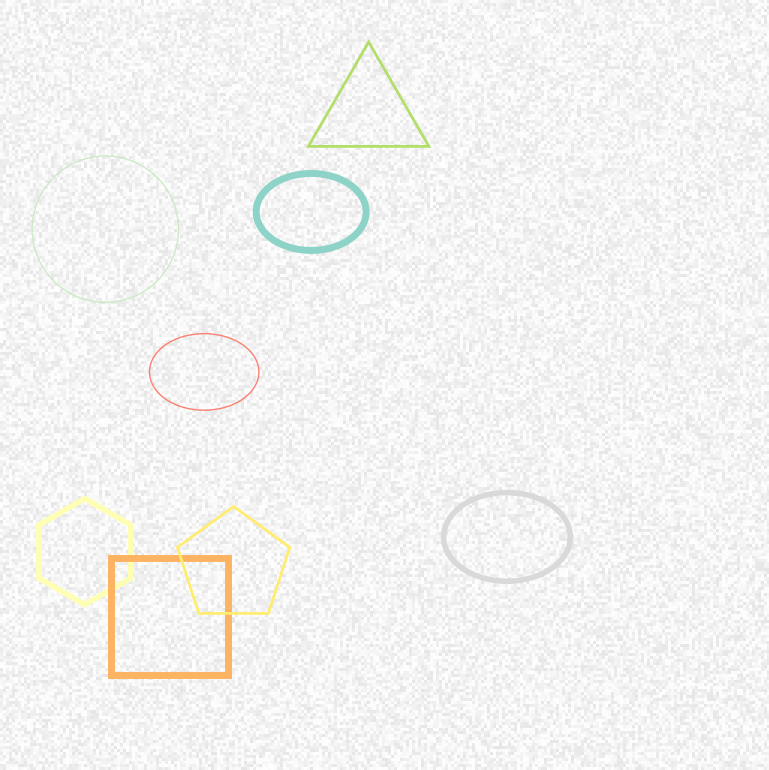[{"shape": "oval", "thickness": 2.5, "radius": 0.36, "center": [0.404, 0.725]}, {"shape": "hexagon", "thickness": 2, "radius": 0.34, "center": [0.11, 0.284]}, {"shape": "oval", "thickness": 0.5, "radius": 0.36, "center": [0.265, 0.517]}, {"shape": "square", "thickness": 2.5, "radius": 0.38, "center": [0.22, 0.199]}, {"shape": "triangle", "thickness": 1, "radius": 0.45, "center": [0.479, 0.855]}, {"shape": "oval", "thickness": 2, "radius": 0.41, "center": [0.658, 0.303]}, {"shape": "circle", "thickness": 0.5, "radius": 0.48, "center": [0.137, 0.702]}, {"shape": "pentagon", "thickness": 1, "radius": 0.38, "center": [0.303, 0.265]}]